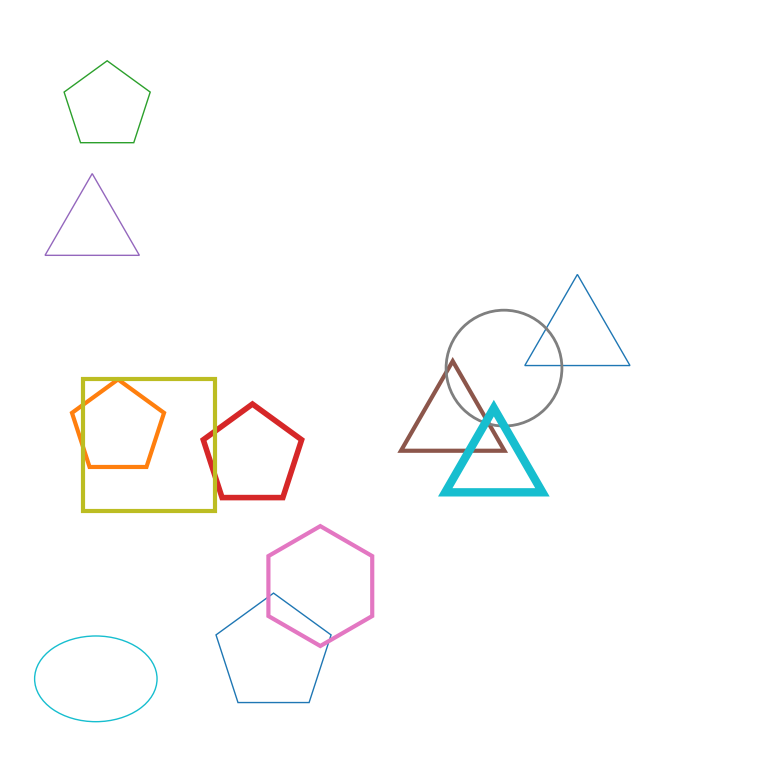[{"shape": "triangle", "thickness": 0.5, "radius": 0.39, "center": [0.75, 0.565]}, {"shape": "pentagon", "thickness": 0.5, "radius": 0.39, "center": [0.355, 0.151]}, {"shape": "pentagon", "thickness": 1.5, "radius": 0.31, "center": [0.153, 0.444]}, {"shape": "pentagon", "thickness": 0.5, "radius": 0.29, "center": [0.139, 0.862]}, {"shape": "pentagon", "thickness": 2, "radius": 0.34, "center": [0.328, 0.408]}, {"shape": "triangle", "thickness": 0.5, "radius": 0.35, "center": [0.12, 0.704]}, {"shape": "triangle", "thickness": 1.5, "radius": 0.39, "center": [0.588, 0.453]}, {"shape": "hexagon", "thickness": 1.5, "radius": 0.39, "center": [0.416, 0.239]}, {"shape": "circle", "thickness": 1, "radius": 0.38, "center": [0.655, 0.522]}, {"shape": "square", "thickness": 1.5, "radius": 0.43, "center": [0.194, 0.422]}, {"shape": "triangle", "thickness": 3, "radius": 0.36, "center": [0.641, 0.397]}, {"shape": "oval", "thickness": 0.5, "radius": 0.4, "center": [0.124, 0.118]}]